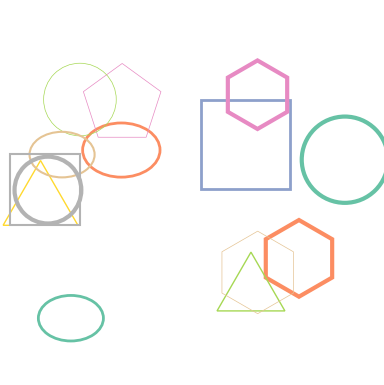[{"shape": "oval", "thickness": 2, "radius": 0.42, "center": [0.184, 0.173]}, {"shape": "circle", "thickness": 3, "radius": 0.56, "center": [0.896, 0.585]}, {"shape": "oval", "thickness": 2, "radius": 0.5, "center": [0.315, 0.61]}, {"shape": "hexagon", "thickness": 3, "radius": 0.5, "center": [0.777, 0.329]}, {"shape": "square", "thickness": 2, "radius": 0.58, "center": [0.637, 0.625]}, {"shape": "pentagon", "thickness": 0.5, "radius": 0.53, "center": [0.317, 0.729]}, {"shape": "hexagon", "thickness": 3, "radius": 0.44, "center": [0.669, 0.754]}, {"shape": "triangle", "thickness": 1, "radius": 0.51, "center": [0.652, 0.243]}, {"shape": "circle", "thickness": 0.5, "radius": 0.47, "center": [0.208, 0.741]}, {"shape": "triangle", "thickness": 1, "radius": 0.56, "center": [0.105, 0.471]}, {"shape": "hexagon", "thickness": 0.5, "radius": 0.54, "center": [0.669, 0.292]}, {"shape": "oval", "thickness": 1.5, "radius": 0.42, "center": [0.161, 0.598]}, {"shape": "circle", "thickness": 3, "radius": 0.43, "center": [0.125, 0.506]}, {"shape": "square", "thickness": 1.5, "radius": 0.46, "center": [0.117, 0.508]}]